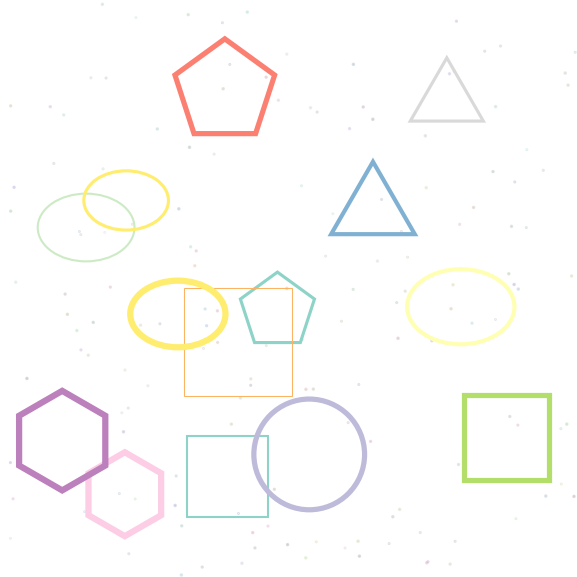[{"shape": "square", "thickness": 1, "radius": 0.35, "center": [0.394, 0.173]}, {"shape": "pentagon", "thickness": 1.5, "radius": 0.34, "center": [0.48, 0.46]}, {"shape": "oval", "thickness": 2, "radius": 0.46, "center": [0.798, 0.468]}, {"shape": "circle", "thickness": 2.5, "radius": 0.48, "center": [0.535, 0.212]}, {"shape": "pentagon", "thickness": 2.5, "radius": 0.45, "center": [0.389, 0.841]}, {"shape": "triangle", "thickness": 2, "radius": 0.42, "center": [0.646, 0.635]}, {"shape": "square", "thickness": 0.5, "radius": 0.46, "center": [0.412, 0.407]}, {"shape": "square", "thickness": 2.5, "radius": 0.37, "center": [0.877, 0.242]}, {"shape": "hexagon", "thickness": 3, "radius": 0.36, "center": [0.216, 0.143]}, {"shape": "triangle", "thickness": 1.5, "radius": 0.37, "center": [0.774, 0.826]}, {"shape": "hexagon", "thickness": 3, "radius": 0.43, "center": [0.108, 0.236]}, {"shape": "oval", "thickness": 1, "radius": 0.42, "center": [0.149, 0.605]}, {"shape": "oval", "thickness": 1.5, "radius": 0.37, "center": [0.218, 0.652]}, {"shape": "oval", "thickness": 3, "radius": 0.41, "center": [0.308, 0.455]}]